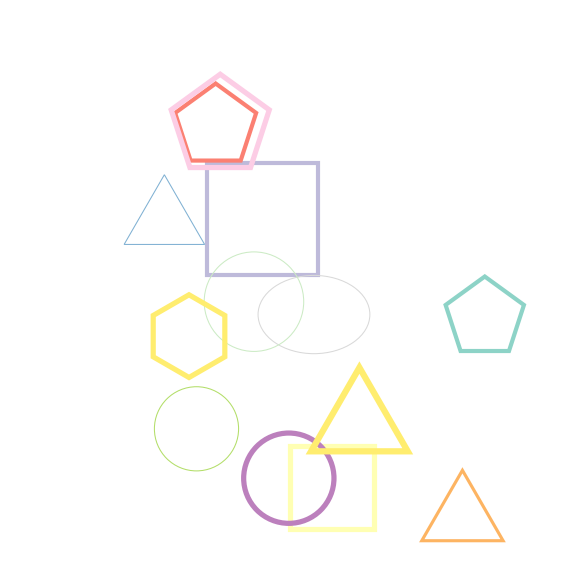[{"shape": "pentagon", "thickness": 2, "radius": 0.36, "center": [0.839, 0.449]}, {"shape": "square", "thickness": 2.5, "radius": 0.36, "center": [0.575, 0.154]}, {"shape": "square", "thickness": 2, "radius": 0.48, "center": [0.454, 0.62]}, {"shape": "pentagon", "thickness": 2, "radius": 0.37, "center": [0.373, 0.781]}, {"shape": "triangle", "thickness": 0.5, "radius": 0.4, "center": [0.285, 0.616]}, {"shape": "triangle", "thickness": 1.5, "radius": 0.41, "center": [0.801, 0.103]}, {"shape": "circle", "thickness": 0.5, "radius": 0.36, "center": [0.34, 0.257]}, {"shape": "pentagon", "thickness": 2.5, "radius": 0.45, "center": [0.381, 0.781]}, {"shape": "oval", "thickness": 0.5, "radius": 0.48, "center": [0.544, 0.454]}, {"shape": "circle", "thickness": 2.5, "radius": 0.39, "center": [0.5, 0.171]}, {"shape": "circle", "thickness": 0.5, "radius": 0.43, "center": [0.44, 0.477]}, {"shape": "hexagon", "thickness": 2.5, "radius": 0.36, "center": [0.327, 0.417]}, {"shape": "triangle", "thickness": 3, "radius": 0.48, "center": [0.622, 0.266]}]